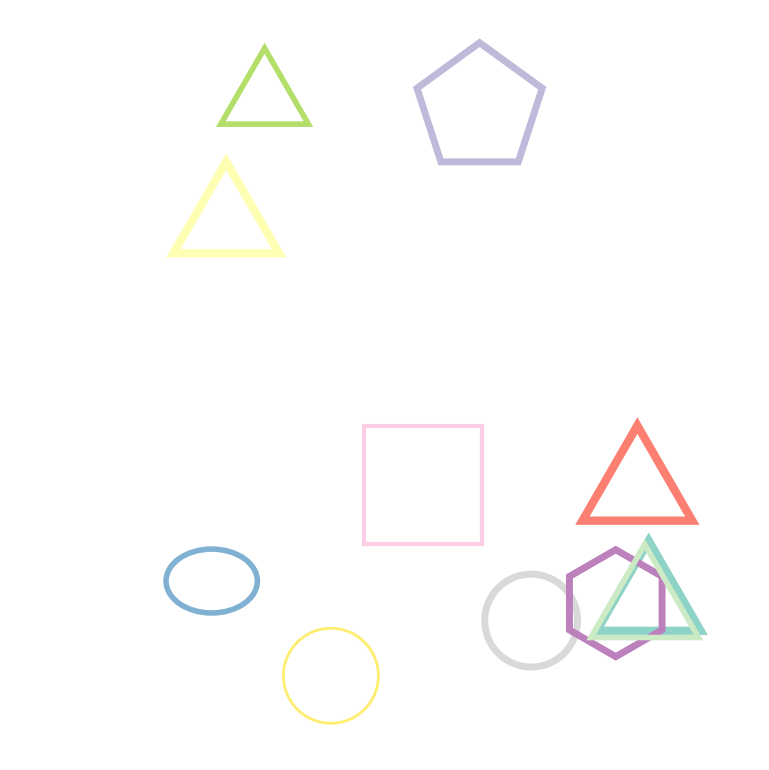[{"shape": "triangle", "thickness": 3, "radius": 0.39, "center": [0.842, 0.22]}, {"shape": "triangle", "thickness": 3, "radius": 0.4, "center": [0.294, 0.711]}, {"shape": "pentagon", "thickness": 2.5, "radius": 0.43, "center": [0.623, 0.859]}, {"shape": "triangle", "thickness": 3, "radius": 0.41, "center": [0.828, 0.365]}, {"shape": "oval", "thickness": 2, "radius": 0.3, "center": [0.275, 0.245]}, {"shape": "triangle", "thickness": 2, "radius": 0.33, "center": [0.344, 0.872]}, {"shape": "square", "thickness": 1.5, "radius": 0.38, "center": [0.55, 0.37]}, {"shape": "circle", "thickness": 2.5, "radius": 0.3, "center": [0.69, 0.194]}, {"shape": "hexagon", "thickness": 2.5, "radius": 0.35, "center": [0.8, 0.217]}, {"shape": "triangle", "thickness": 2, "radius": 0.4, "center": [0.837, 0.212]}, {"shape": "circle", "thickness": 1, "radius": 0.31, "center": [0.43, 0.122]}]